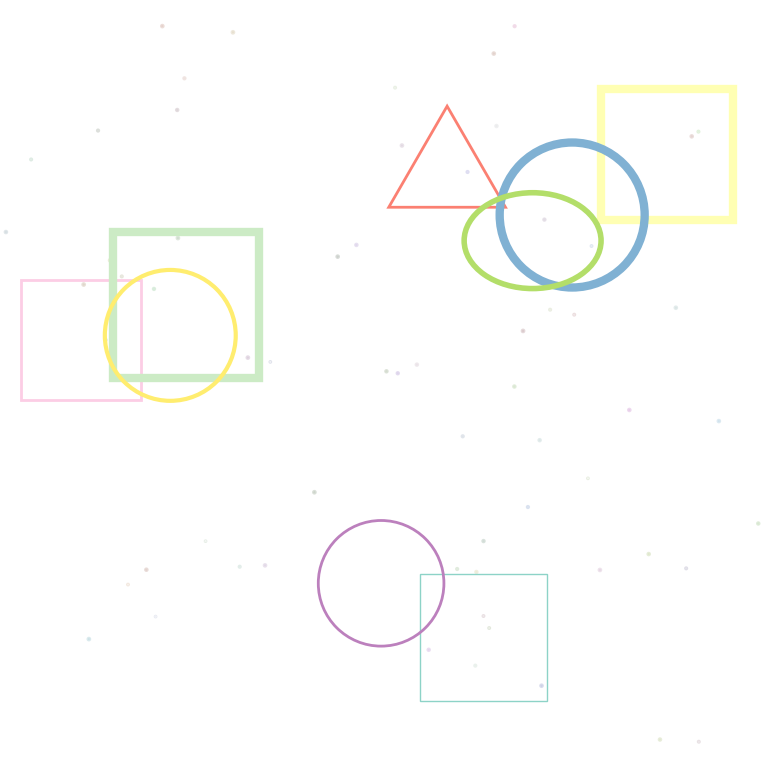[{"shape": "square", "thickness": 0.5, "radius": 0.41, "center": [0.628, 0.172]}, {"shape": "square", "thickness": 3, "radius": 0.43, "center": [0.866, 0.8]}, {"shape": "triangle", "thickness": 1, "radius": 0.44, "center": [0.581, 0.775]}, {"shape": "circle", "thickness": 3, "radius": 0.47, "center": [0.743, 0.721]}, {"shape": "oval", "thickness": 2, "radius": 0.44, "center": [0.692, 0.687]}, {"shape": "square", "thickness": 1, "radius": 0.39, "center": [0.105, 0.559]}, {"shape": "circle", "thickness": 1, "radius": 0.41, "center": [0.495, 0.242]}, {"shape": "square", "thickness": 3, "radius": 0.47, "center": [0.242, 0.604]}, {"shape": "circle", "thickness": 1.5, "radius": 0.42, "center": [0.221, 0.564]}]